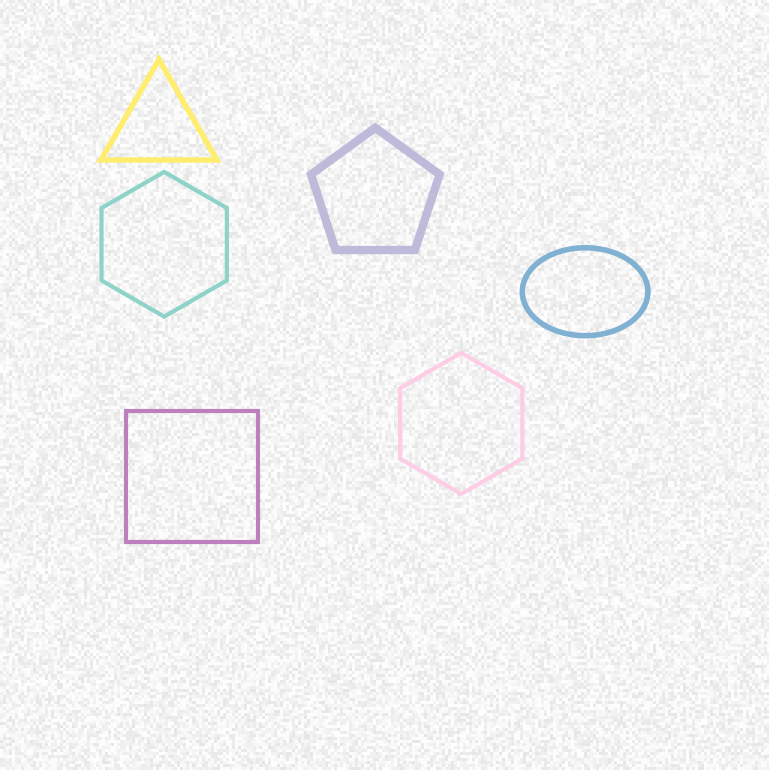[{"shape": "hexagon", "thickness": 1.5, "radius": 0.47, "center": [0.213, 0.683]}, {"shape": "pentagon", "thickness": 3, "radius": 0.44, "center": [0.487, 0.746]}, {"shape": "oval", "thickness": 2, "radius": 0.41, "center": [0.76, 0.621]}, {"shape": "hexagon", "thickness": 1.5, "radius": 0.46, "center": [0.599, 0.45]}, {"shape": "square", "thickness": 1.5, "radius": 0.43, "center": [0.249, 0.381]}, {"shape": "triangle", "thickness": 2, "radius": 0.44, "center": [0.206, 0.836]}]